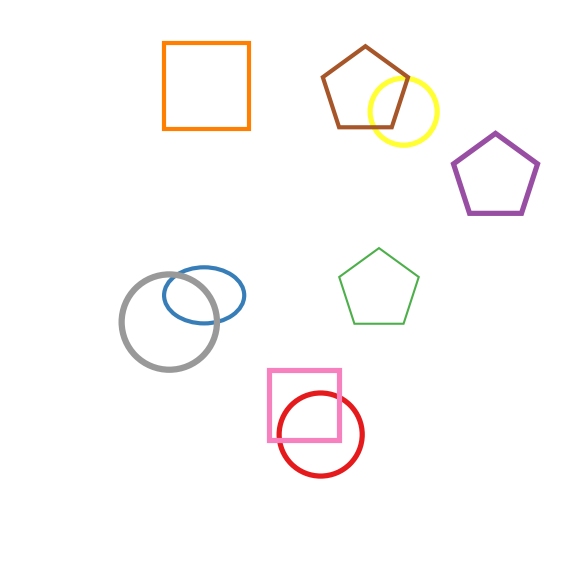[{"shape": "circle", "thickness": 2.5, "radius": 0.36, "center": [0.555, 0.247]}, {"shape": "oval", "thickness": 2, "radius": 0.35, "center": [0.354, 0.488]}, {"shape": "pentagon", "thickness": 1, "radius": 0.36, "center": [0.656, 0.497]}, {"shape": "pentagon", "thickness": 2.5, "radius": 0.38, "center": [0.858, 0.692]}, {"shape": "square", "thickness": 2, "radius": 0.37, "center": [0.357, 0.851]}, {"shape": "circle", "thickness": 2.5, "radius": 0.29, "center": [0.699, 0.806]}, {"shape": "pentagon", "thickness": 2, "radius": 0.39, "center": [0.633, 0.841]}, {"shape": "square", "thickness": 2.5, "radius": 0.3, "center": [0.526, 0.298]}, {"shape": "circle", "thickness": 3, "radius": 0.41, "center": [0.293, 0.441]}]